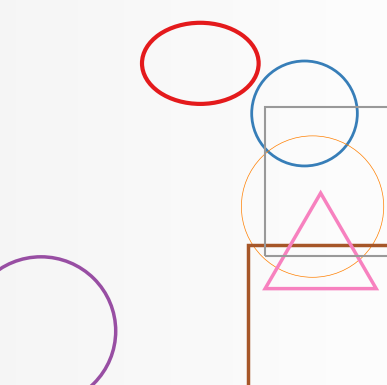[{"shape": "oval", "thickness": 3, "radius": 0.75, "center": [0.517, 0.835]}, {"shape": "circle", "thickness": 2, "radius": 0.68, "center": [0.786, 0.705]}, {"shape": "circle", "thickness": 2.5, "radius": 0.96, "center": [0.106, 0.14]}, {"shape": "circle", "thickness": 0.5, "radius": 0.92, "center": [0.807, 0.463]}, {"shape": "square", "thickness": 2.5, "radius": 0.94, "center": [0.827, 0.176]}, {"shape": "triangle", "thickness": 2.5, "radius": 0.83, "center": [0.827, 0.333]}, {"shape": "square", "thickness": 1.5, "radius": 0.96, "center": [0.876, 0.528]}]